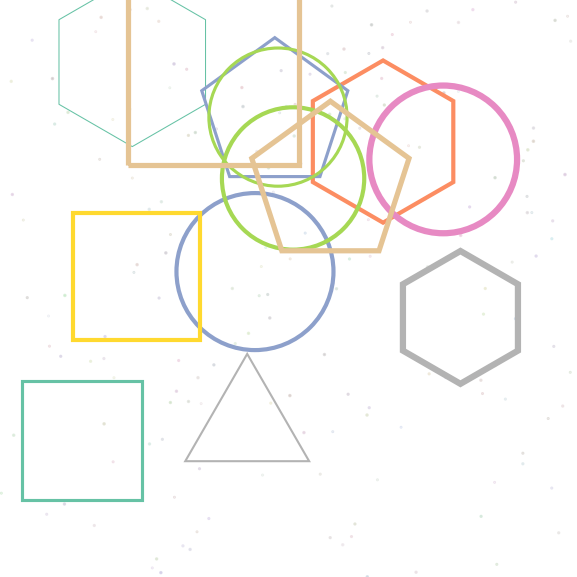[{"shape": "square", "thickness": 1.5, "radius": 0.52, "center": [0.142, 0.236]}, {"shape": "hexagon", "thickness": 0.5, "radius": 0.73, "center": [0.229, 0.892]}, {"shape": "hexagon", "thickness": 2, "radius": 0.7, "center": [0.663, 0.754]}, {"shape": "circle", "thickness": 2, "radius": 0.68, "center": [0.442, 0.529]}, {"shape": "pentagon", "thickness": 1.5, "radius": 0.66, "center": [0.476, 0.801]}, {"shape": "circle", "thickness": 3, "radius": 0.64, "center": [0.767, 0.723]}, {"shape": "circle", "thickness": 1.5, "radius": 0.6, "center": [0.481, 0.796]}, {"shape": "circle", "thickness": 2, "radius": 0.62, "center": [0.507, 0.69]}, {"shape": "square", "thickness": 2, "radius": 0.55, "center": [0.237, 0.521]}, {"shape": "pentagon", "thickness": 2.5, "radius": 0.72, "center": [0.572, 0.681]}, {"shape": "square", "thickness": 2.5, "radius": 0.74, "center": [0.37, 0.861]}, {"shape": "triangle", "thickness": 1, "radius": 0.62, "center": [0.428, 0.262]}, {"shape": "hexagon", "thickness": 3, "radius": 0.57, "center": [0.797, 0.449]}]